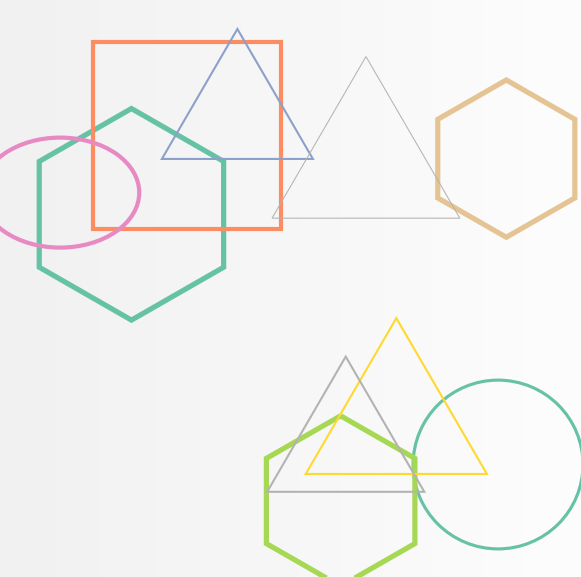[{"shape": "hexagon", "thickness": 2.5, "radius": 0.92, "center": [0.226, 0.628]}, {"shape": "circle", "thickness": 1.5, "radius": 0.73, "center": [0.857, 0.195]}, {"shape": "square", "thickness": 2, "radius": 0.81, "center": [0.322, 0.765]}, {"shape": "triangle", "thickness": 1, "radius": 0.75, "center": [0.408, 0.799]}, {"shape": "oval", "thickness": 2, "radius": 0.68, "center": [0.104, 0.666]}, {"shape": "hexagon", "thickness": 2.5, "radius": 0.74, "center": [0.586, 0.132]}, {"shape": "triangle", "thickness": 1, "radius": 0.9, "center": [0.682, 0.268]}, {"shape": "hexagon", "thickness": 2.5, "radius": 0.68, "center": [0.871, 0.724]}, {"shape": "triangle", "thickness": 1, "radius": 0.78, "center": [0.595, 0.226]}, {"shape": "triangle", "thickness": 0.5, "radius": 0.93, "center": [0.63, 0.715]}]